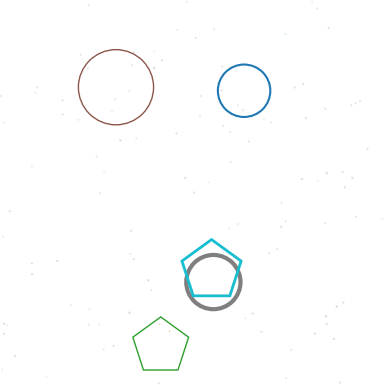[{"shape": "circle", "thickness": 1.5, "radius": 0.34, "center": [0.634, 0.764]}, {"shape": "pentagon", "thickness": 1, "radius": 0.38, "center": [0.417, 0.101]}, {"shape": "circle", "thickness": 1, "radius": 0.49, "center": [0.301, 0.773]}, {"shape": "circle", "thickness": 3, "radius": 0.35, "center": [0.554, 0.267]}, {"shape": "pentagon", "thickness": 2, "radius": 0.4, "center": [0.549, 0.297]}]